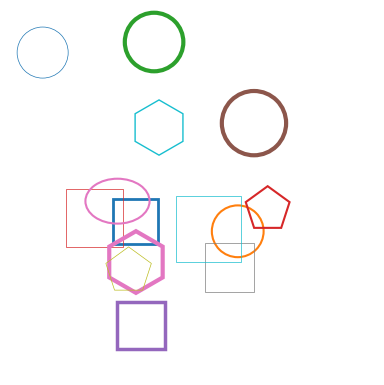[{"shape": "square", "thickness": 2, "radius": 0.29, "center": [0.352, 0.425]}, {"shape": "circle", "thickness": 0.5, "radius": 0.33, "center": [0.111, 0.863]}, {"shape": "circle", "thickness": 1.5, "radius": 0.34, "center": [0.617, 0.399]}, {"shape": "circle", "thickness": 3, "radius": 0.38, "center": [0.4, 0.891]}, {"shape": "square", "thickness": 0.5, "radius": 0.37, "center": [0.246, 0.434]}, {"shape": "pentagon", "thickness": 1.5, "radius": 0.3, "center": [0.695, 0.457]}, {"shape": "square", "thickness": 2.5, "radius": 0.31, "center": [0.366, 0.155]}, {"shape": "circle", "thickness": 3, "radius": 0.42, "center": [0.66, 0.68]}, {"shape": "oval", "thickness": 1.5, "radius": 0.42, "center": [0.305, 0.478]}, {"shape": "hexagon", "thickness": 3, "radius": 0.4, "center": [0.353, 0.319]}, {"shape": "square", "thickness": 0.5, "radius": 0.32, "center": [0.595, 0.305]}, {"shape": "pentagon", "thickness": 0.5, "radius": 0.31, "center": [0.334, 0.297]}, {"shape": "square", "thickness": 0.5, "radius": 0.42, "center": [0.542, 0.405]}, {"shape": "hexagon", "thickness": 1, "radius": 0.36, "center": [0.413, 0.669]}]